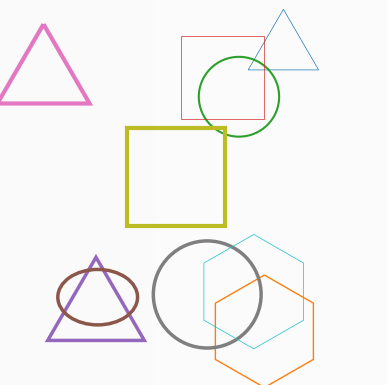[{"shape": "triangle", "thickness": 0.5, "radius": 0.52, "center": [0.731, 0.871]}, {"shape": "hexagon", "thickness": 1, "radius": 0.73, "center": [0.682, 0.14]}, {"shape": "circle", "thickness": 1.5, "radius": 0.52, "center": [0.617, 0.749]}, {"shape": "square", "thickness": 0.5, "radius": 0.54, "center": [0.574, 0.798]}, {"shape": "triangle", "thickness": 2.5, "radius": 0.72, "center": [0.248, 0.188]}, {"shape": "oval", "thickness": 2.5, "radius": 0.51, "center": [0.252, 0.228]}, {"shape": "triangle", "thickness": 3, "radius": 0.69, "center": [0.112, 0.8]}, {"shape": "circle", "thickness": 2.5, "radius": 0.7, "center": [0.535, 0.235]}, {"shape": "square", "thickness": 3, "radius": 0.63, "center": [0.454, 0.54]}, {"shape": "hexagon", "thickness": 0.5, "radius": 0.74, "center": [0.655, 0.243]}]